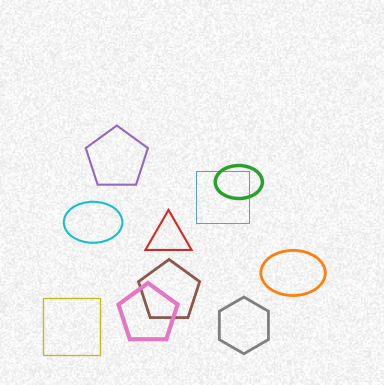[{"shape": "square", "thickness": 0.5, "radius": 0.34, "center": [0.579, 0.488]}, {"shape": "oval", "thickness": 2, "radius": 0.42, "center": [0.761, 0.291]}, {"shape": "oval", "thickness": 2.5, "radius": 0.31, "center": [0.62, 0.527]}, {"shape": "triangle", "thickness": 1.5, "radius": 0.35, "center": [0.438, 0.385]}, {"shape": "pentagon", "thickness": 1.5, "radius": 0.42, "center": [0.303, 0.589]}, {"shape": "pentagon", "thickness": 2, "radius": 0.42, "center": [0.439, 0.243]}, {"shape": "pentagon", "thickness": 3, "radius": 0.4, "center": [0.385, 0.184]}, {"shape": "hexagon", "thickness": 2, "radius": 0.37, "center": [0.633, 0.155]}, {"shape": "square", "thickness": 1, "radius": 0.37, "center": [0.187, 0.151]}, {"shape": "oval", "thickness": 1.5, "radius": 0.38, "center": [0.242, 0.423]}]